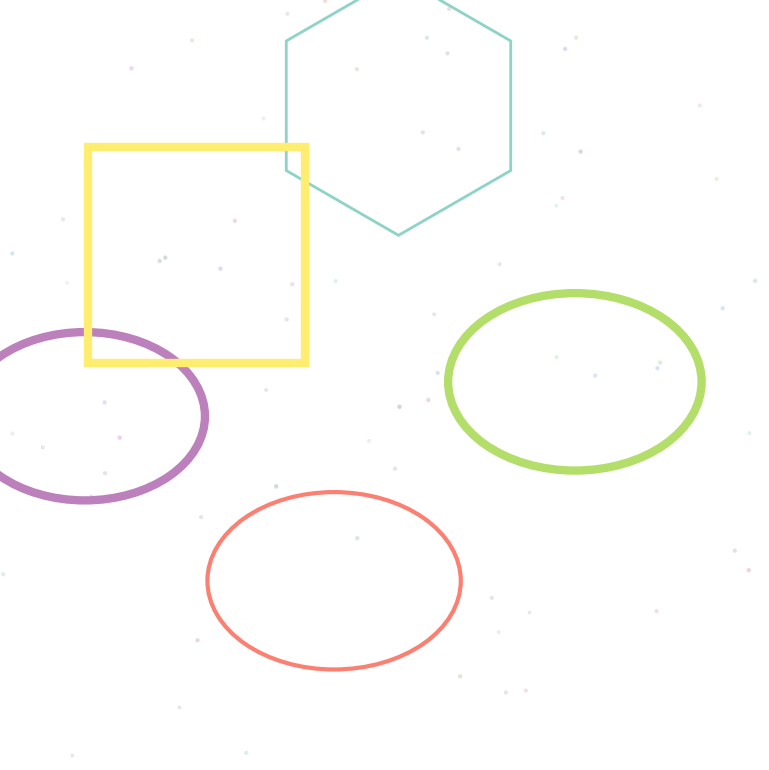[{"shape": "hexagon", "thickness": 1, "radius": 0.84, "center": [0.518, 0.863]}, {"shape": "oval", "thickness": 1.5, "radius": 0.82, "center": [0.434, 0.246]}, {"shape": "oval", "thickness": 3, "radius": 0.82, "center": [0.747, 0.504]}, {"shape": "oval", "thickness": 3, "radius": 0.78, "center": [0.11, 0.459]}, {"shape": "square", "thickness": 3, "radius": 0.7, "center": [0.255, 0.669]}]